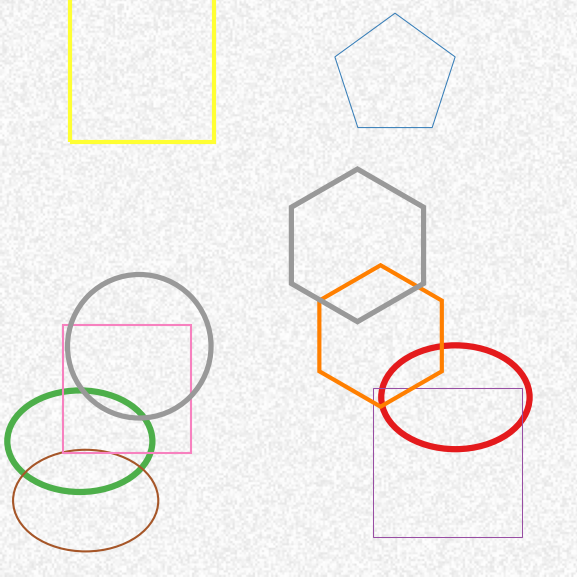[{"shape": "oval", "thickness": 3, "radius": 0.64, "center": [0.789, 0.311]}, {"shape": "pentagon", "thickness": 0.5, "radius": 0.55, "center": [0.684, 0.867]}, {"shape": "oval", "thickness": 3, "radius": 0.63, "center": [0.138, 0.235]}, {"shape": "square", "thickness": 0.5, "radius": 0.65, "center": [0.775, 0.198]}, {"shape": "hexagon", "thickness": 2, "radius": 0.61, "center": [0.659, 0.417]}, {"shape": "square", "thickness": 2, "radius": 0.62, "center": [0.247, 0.878]}, {"shape": "oval", "thickness": 1, "radius": 0.63, "center": [0.148, 0.132]}, {"shape": "square", "thickness": 1, "radius": 0.56, "center": [0.22, 0.326]}, {"shape": "circle", "thickness": 2.5, "radius": 0.62, "center": [0.241, 0.4]}, {"shape": "hexagon", "thickness": 2.5, "radius": 0.66, "center": [0.619, 0.574]}]